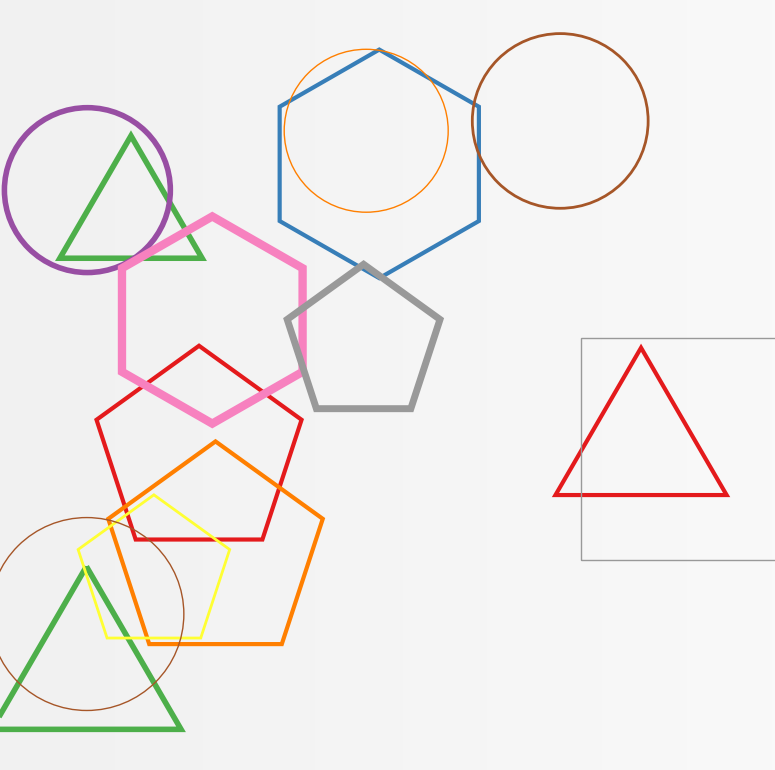[{"shape": "pentagon", "thickness": 1.5, "radius": 0.7, "center": [0.257, 0.412]}, {"shape": "triangle", "thickness": 1.5, "radius": 0.64, "center": [0.827, 0.421]}, {"shape": "hexagon", "thickness": 1.5, "radius": 0.74, "center": [0.489, 0.787]}, {"shape": "triangle", "thickness": 2, "radius": 0.53, "center": [0.169, 0.718]}, {"shape": "triangle", "thickness": 2, "radius": 0.71, "center": [0.111, 0.123]}, {"shape": "circle", "thickness": 2, "radius": 0.54, "center": [0.113, 0.753]}, {"shape": "circle", "thickness": 0.5, "radius": 0.53, "center": [0.473, 0.83]}, {"shape": "pentagon", "thickness": 1.5, "radius": 0.73, "center": [0.278, 0.281]}, {"shape": "pentagon", "thickness": 1, "radius": 0.51, "center": [0.199, 0.255]}, {"shape": "circle", "thickness": 0.5, "radius": 0.63, "center": [0.112, 0.203]}, {"shape": "circle", "thickness": 1, "radius": 0.57, "center": [0.723, 0.843]}, {"shape": "hexagon", "thickness": 3, "radius": 0.67, "center": [0.274, 0.584]}, {"shape": "square", "thickness": 0.5, "radius": 0.72, "center": [0.893, 0.417]}, {"shape": "pentagon", "thickness": 2.5, "radius": 0.52, "center": [0.469, 0.553]}]